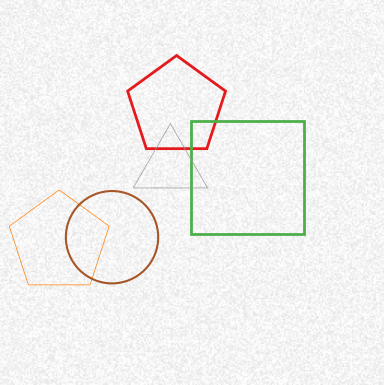[{"shape": "pentagon", "thickness": 2, "radius": 0.67, "center": [0.459, 0.722]}, {"shape": "square", "thickness": 2, "radius": 0.73, "center": [0.643, 0.539]}, {"shape": "pentagon", "thickness": 0.5, "radius": 0.68, "center": [0.154, 0.37]}, {"shape": "circle", "thickness": 1.5, "radius": 0.6, "center": [0.291, 0.384]}, {"shape": "triangle", "thickness": 0.5, "radius": 0.56, "center": [0.443, 0.568]}]